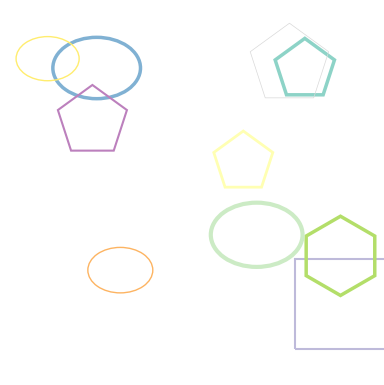[{"shape": "pentagon", "thickness": 2.5, "radius": 0.4, "center": [0.792, 0.819]}, {"shape": "pentagon", "thickness": 2, "radius": 0.4, "center": [0.632, 0.579]}, {"shape": "square", "thickness": 1.5, "radius": 0.58, "center": [0.884, 0.21]}, {"shape": "oval", "thickness": 2.5, "radius": 0.57, "center": [0.251, 0.823]}, {"shape": "oval", "thickness": 1, "radius": 0.42, "center": [0.313, 0.298]}, {"shape": "hexagon", "thickness": 2.5, "radius": 0.51, "center": [0.884, 0.335]}, {"shape": "pentagon", "thickness": 0.5, "radius": 0.54, "center": [0.752, 0.833]}, {"shape": "pentagon", "thickness": 1.5, "radius": 0.47, "center": [0.24, 0.685]}, {"shape": "oval", "thickness": 3, "radius": 0.6, "center": [0.667, 0.39]}, {"shape": "oval", "thickness": 1, "radius": 0.41, "center": [0.124, 0.848]}]